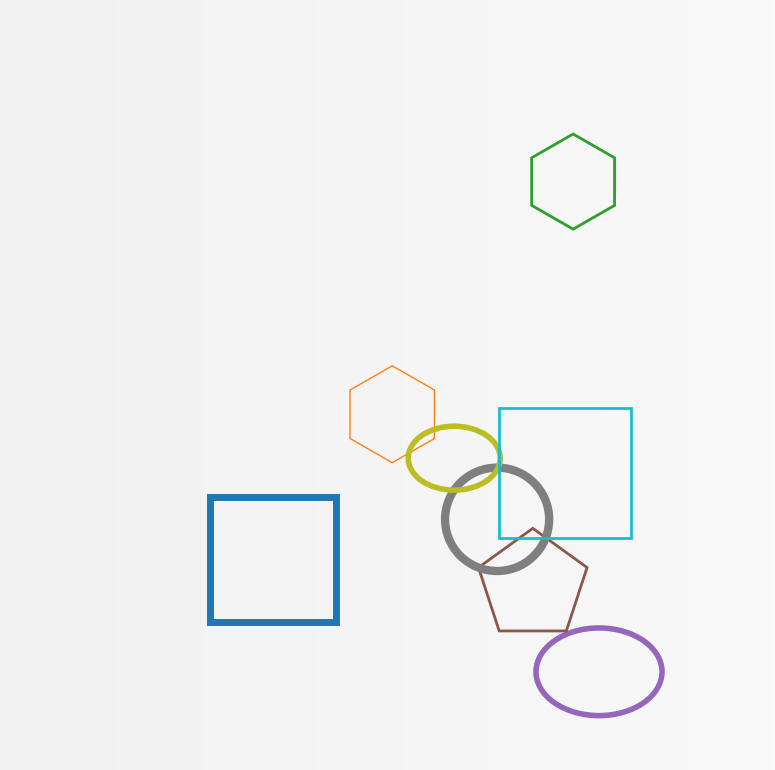[{"shape": "square", "thickness": 2.5, "radius": 0.41, "center": [0.352, 0.274]}, {"shape": "hexagon", "thickness": 0.5, "radius": 0.31, "center": [0.506, 0.462]}, {"shape": "hexagon", "thickness": 1, "radius": 0.31, "center": [0.74, 0.764]}, {"shape": "oval", "thickness": 2, "radius": 0.41, "center": [0.773, 0.128]}, {"shape": "pentagon", "thickness": 1, "radius": 0.37, "center": [0.687, 0.24]}, {"shape": "circle", "thickness": 3, "radius": 0.34, "center": [0.641, 0.326]}, {"shape": "oval", "thickness": 2, "radius": 0.3, "center": [0.586, 0.405]}, {"shape": "square", "thickness": 1, "radius": 0.42, "center": [0.729, 0.386]}]